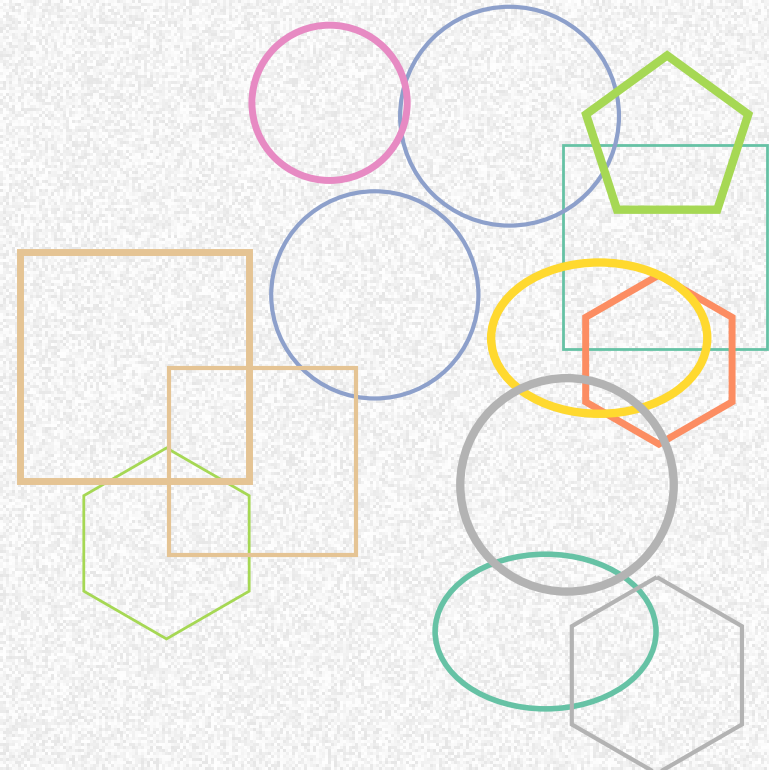[{"shape": "square", "thickness": 1, "radius": 0.66, "center": [0.864, 0.679]}, {"shape": "oval", "thickness": 2, "radius": 0.72, "center": [0.709, 0.18]}, {"shape": "hexagon", "thickness": 2.5, "radius": 0.55, "center": [0.856, 0.533]}, {"shape": "circle", "thickness": 1.5, "radius": 0.67, "center": [0.487, 0.617]}, {"shape": "circle", "thickness": 1.5, "radius": 0.71, "center": [0.662, 0.849]}, {"shape": "circle", "thickness": 2.5, "radius": 0.5, "center": [0.428, 0.866]}, {"shape": "hexagon", "thickness": 1, "radius": 0.62, "center": [0.216, 0.294]}, {"shape": "pentagon", "thickness": 3, "radius": 0.55, "center": [0.866, 0.817]}, {"shape": "oval", "thickness": 3, "radius": 0.7, "center": [0.778, 0.561]}, {"shape": "square", "thickness": 1.5, "radius": 0.61, "center": [0.341, 0.401]}, {"shape": "square", "thickness": 2.5, "radius": 0.74, "center": [0.175, 0.524]}, {"shape": "circle", "thickness": 3, "radius": 0.69, "center": [0.736, 0.37]}, {"shape": "hexagon", "thickness": 1.5, "radius": 0.64, "center": [0.853, 0.123]}]